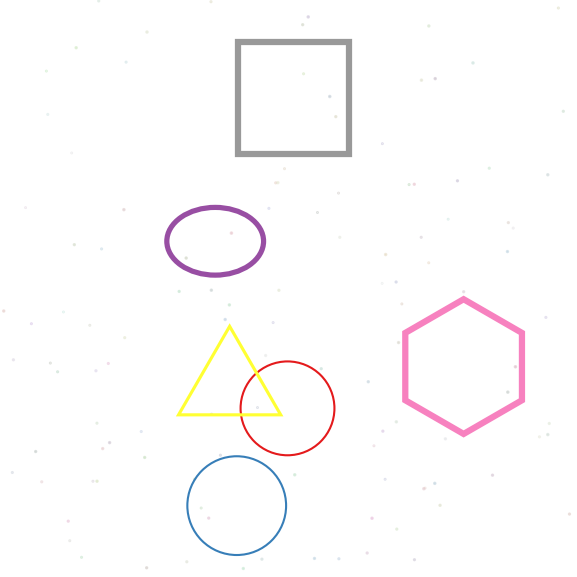[{"shape": "circle", "thickness": 1, "radius": 0.41, "center": [0.498, 0.292]}, {"shape": "circle", "thickness": 1, "radius": 0.43, "center": [0.41, 0.124]}, {"shape": "oval", "thickness": 2.5, "radius": 0.42, "center": [0.373, 0.581]}, {"shape": "triangle", "thickness": 1.5, "radius": 0.51, "center": [0.398, 0.332]}, {"shape": "hexagon", "thickness": 3, "radius": 0.58, "center": [0.803, 0.364]}, {"shape": "square", "thickness": 3, "radius": 0.48, "center": [0.508, 0.829]}]